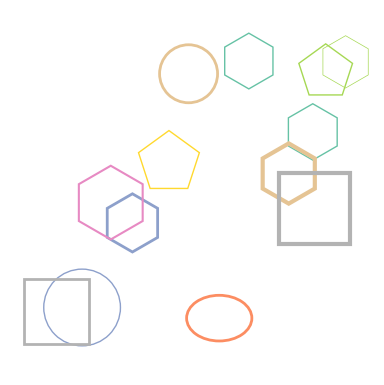[{"shape": "hexagon", "thickness": 1, "radius": 0.36, "center": [0.646, 0.841]}, {"shape": "hexagon", "thickness": 1, "radius": 0.37, "center": [0.812, 0.657]}, {"shape": "oval", "thickness": 2, "radius": 0.42, "center": [0.569, 0.174]}, {"shape": "hexagon", "thickness": 2, "radius": 0.38, "center": [0.344, 0.421]}, {"shape": "circle", "thickness": 1, "radius": 0.5, "center": [0.213, 0.201]}, {"shape": "hexagon", "thickness": 1.5, "radius": 0.48, "center": [0.288, 0.474]}, {"shape": "hexagon", "thickness": 0.5, "radius": 0.34, "center": [0.898, 0.839]}, {"shape": "pentagon", "thickness": 1, "radius": 0.37, "center": [0.846, 0.813]}, {"shape": "pentagon", "thickness": 1, "radius": 0.42, "center": [0.439, 0.578]}, {"shape": "hexagon", "thickness": 3, "radius": 0.39, "center": [0.75, 0.549]}, {"shape": "circle", "thickness": 2, "radius": 0.38, "center": [0.49, 0.808]}, {"shape": "square", "thickness": 2, "radius": 0.42, "center": [0.147, 0.19]}, {"shape": "square", "thickness": 3, "radius": 0.46, "center": [0.817, 0.459]}]